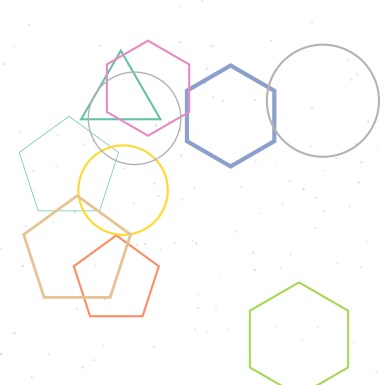[{"shape": "pentagon", "thickness": 0.5, "radius": 0.68, "center": [0.179, 0.562]}, {"shape": "triangle", "thickness": 1.5, "radius": 0.59, "center": [0.314, 0.75]}, {"shape": "pentagon", "thickness": 1.5, "radius": 0.58, "center": [0.302, 0.273]}, {"shape": "hexagon", "thickness": 3, "radius": 0.66, "center": [0.599, 0.699]}, {"shape": "hexagon", "thickness": 1.5, "radius": 0.62, "center": [0.385, 0.771]}, {"shape": "hexagon", "thickness": 1.5, "radius": 0.74, "center": [0.777, 0.119]}, {"shape": "circle", "thickness": 1.5, "radius": 0.58, "center": [0.32, 0.506]}, {"shape": "pentagon", "thickness": 2, "radius": 0.73, "center": [0.2, 0.346]}, {"shape": "circle", "thickness": 1, "radius": 0.6, "center": [0.35, 0.693]}, {"shape": "circle", "thickness": 1.5, "radius": 0.73, "center": [0.839, 0.738]}]